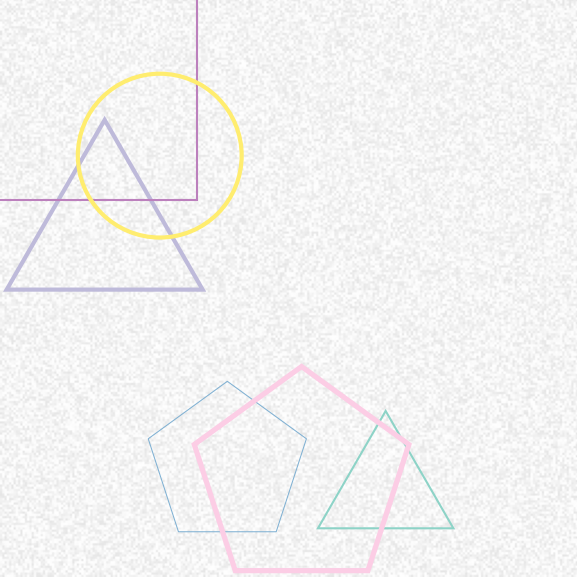[{"shape": "triangle", "thickness": 1, "radius": 0.68, "center": [0.668, 0.152]}, {"shape": "triangle", "thickness": 2, "radius": 0.98, "center": [0.181, 0.596]}, {"shape": "pentagon", "thickness": 0.5, "radius": 0.72, "center": [0.394, 0.195]}, {"shape": "pentagon", "thickness": 2.5, "radius": 0.98, "center": [0.522, 0.169]}, {"shape": "square", "thickness": 1, "radius": 0.99, "center": [0.143, 0.851]}, {"shape": "circle", "thickness": 2, "radius": 0.71, "center": [0.277, 0.73]}]